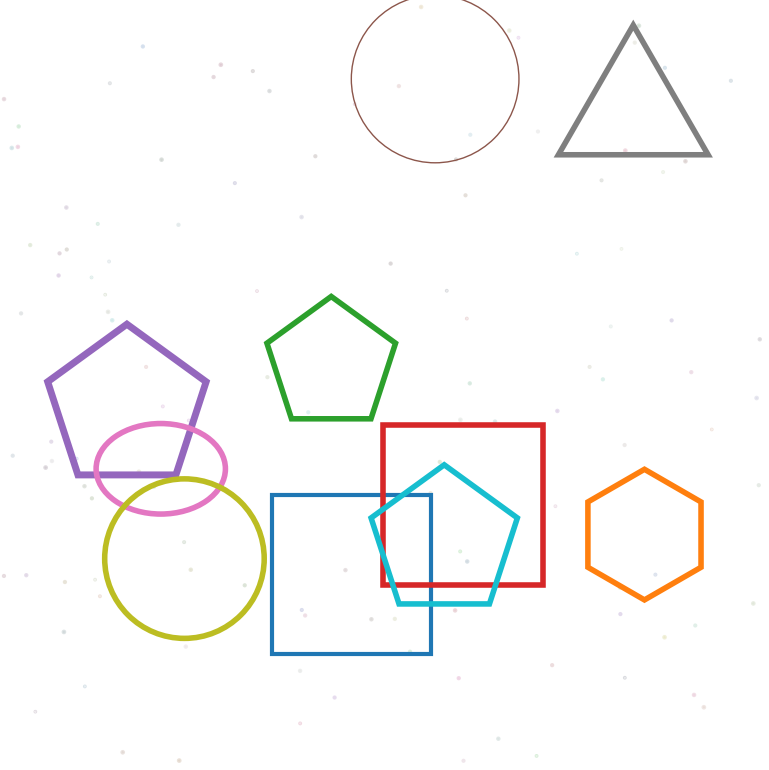[{"shape": "square", "thickness": 1.5, "radius": 0.51, "center": [0.457, 0.254]}, {"shape": "hexagon", "thickness": 2, "radius": 0.42, "center": [0.837, 0.306]}, {"shape": "pentagon", "thickness": 2, "radius": 0.44, "center": [0.43, 0.527]}, {"shape": "square", "thickness": 2, "radius": 0.52, "center": [0.601, 0.345]}, {"shape": "pentagon", "thickness": 2.5, "radius": 0.54, "center": [0.165, 0.471]}, {"shape": "circle", "thickness": 0.5, "radius": 0.54, "center": [0.565, 0.897]}, {"shape": "oval", "thickness": 2, "radius": 0.42, "center": [0.209, 0.391]}, {"shape": "triangle", "thickness": 2, "radius": 0.56, "center": [0.822, 0.855]}, {"shape": "circle", "thickness": 2, "radius": 0.52, "center": [0.24, 0.275]}, {"shape": "pentagon", "thickness": 2, "radius": 0.5, "center": [0.577, 0.296]}]